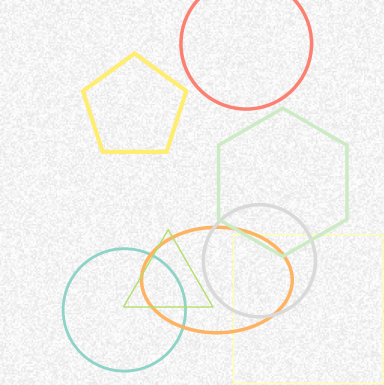[{"shape": "circle", "thickness": 2, "radius": 0.79, "center": [0.323, 0.195]}, {"shape": "square", "thickness": 1, "radius": 0.97, "center": [0.798, 0.199]}, {"shape": "circle", "thickness": 2.5, "radius": 0.85, "center": [0.64, 0.886]}, {"shape": "oval", "thickness": 2.5, "radius": 0.98, "center": [0.563, 0.273]}, {"shape": "triangle", "thickness": 1, "radius": 0.67, "center": [0.437, 0.27]}, {"shape": "circle", "thickness": 2.5, "radius": 0.73, "center": [0.674, 0.323]}, {"shape": "hexagon", "thickness": 2.5, "radius": 0.96, "center": [0.734, 0.526]}, {"shape": "pentagon", "thickness": 3, "radius": 0.71, "center": [0.35, 0.72]}]